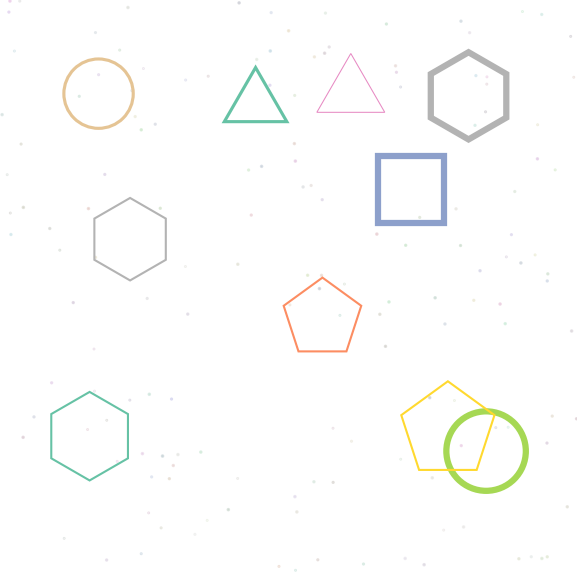[{"shape": "triangle", "thickness": 1.5, "radius": 0.31, "center": [0.443, 0.82]}, {"shape": "hexagon", "thickness": 1, "radius": 0.38, "center": [0.155, 0.244]}, {"shape": "pentagon", "thickness": 1, "radius": 0.35, "center": [0.558, 0.448]}, {"shape": "square", "thickness": 3, "radius": 0.29, "center": [0.712, 0.671]}, {"shape": "triangle", "thickness": 0.5, "radius": 0.34, "center": [0.607, 0.839]}, {"shape": "circle", "thickness": 3, "radius": 0.34, "center": [0.842, 0.218]}, {"shape": "pentagon", "thickness": 1, "radius": 0.42, "center": [0.776, 0.254]}, {"shape": "circle", "thickness": 1.5, "radius": 0.3, "center": [0.171, 0.837]}, {"shape": "hexagon", "thickness": 3, "radius": 0.38, "center": [0.811, 0.833]}, {"shape": "hexagon", "thickness": 1, "radius": 0.36, "center": [0.225, 0.585]}]